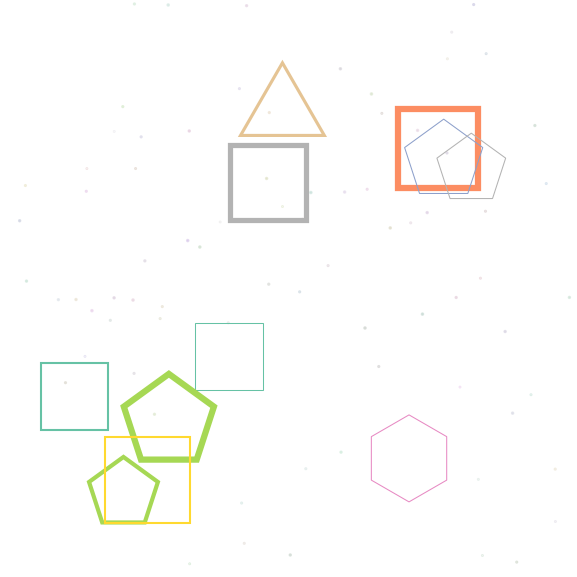[{"shape": "square", "thickness": 1, "radius": 0.29, "center": [0.128, 0.313]}, {"shape": "square", "thickness": 0.5, "radius": 0.29, "center": [0.396, 0.382]}, {"shape": "square", "thickness": 3, "radius": 0.35, "center": [0.758, 0.742]}, {"shape": "pentagon", "thickness": 0.5, "radius": 0.36, "center": [0.768, 0.722]}, {"shape": "hexagon", "thickness": 0.5, "radius": 0.38, "center": [0.708, 0.205]}, {"shape": "pentagon", "thickness": 2, "radius": 0.31, "center": [0.214, 0.145]}, {"shape": "pentagon", "thickness": 3, "radius": 0.41, "center": [0.292, 0.27]}, {"shape": "square", "thickness": 1, "radius": 0.37, "center": [0.256, 0.168]}, {"shape": "triangle", "thickness": 1.5, "radius": 0.42, "center": [0.489, 0.807]}, {"shape": "square", "thickness": 2.5, "radius": 0.33, "center": [0.464, 0.683]}, {"shape": "pentagon", "thickness": 0.5, "radius": 0.31, "center": [0.816, 0.706]}]